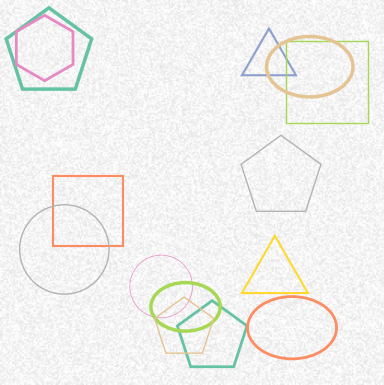[{"shape": "pentagon", "thickness": 2, "radius": 0.48, "center": [0.551, 0.124]}, {"shape": "pentagon", "thickness": 2.5, "radius": 0.58, "center": [0.127, 0.863]}, {"shape": "oval", "thickness": 2, "radius": 0.58, "center": [0.759, 0.149]}, {"shape": "square", "thickness": 1.5, "radius": 0.46, "center": [0.228, 0.452]}, {"shape": "triangle", "thickness": 1.5, "radius": 0.4, "center": [0.699, 0.845]}, {"shape": "circle", "thickness": 0.5, "radius": 0.41, "center": [0.419, 0.256]}, {"shape": "hexagon", "thickness": 2, "radius": 0.42, "center": [0.116, 0.875]}, {"shape": "oval", "thickness": 2.5, "radius": 0.45, "center": [0.482, 0.203]}, {"shape": "square", "thickness": 1, "radius": 0.53, "center": [0.85, 0.786]}, {"shape": "triangle", "thickness": 1.5, "radius": 0.5, "center": [0.714, 0.288]}, {"shape": "pentagon", "thickness": 1, "radius": 0.4, "center": [0.478, 0.148]}, {"shape": "oval", "thickness": 2.5, "radius": 0.56, "center": [0.805, 0.827]}, {"shape": "circle", "thickness": 1, "radius": 0.58, "center": [0.167, 0.352]}, {"shape": "pentagon", "thickness": 1, "radius": 0.55, "center": [0.73, 0.539]}]